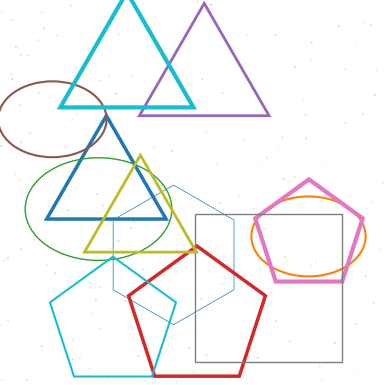[{"shape": "triangle", "thickness": 2.5, "radius": 0.9, "center": [0.276, 0.521]}, {"shape": "hexagon", "thickness": 0.5, "radius": 0.91, "center": [0.451, 0.338]}, {"shape": "oval", "thickness": 1.5, "radius": 0.74, "center": [0.801, 0.386]}, {"shape": "oval", "thickness": 1, "radius": 0.95, "center": [0.256, 0.457]}, {"shape": "pentagon", "thickness": 2.5, "radius": 0.93, "center": [0.512, 0.174]}, {"shape": "triangle", "thickness": 2, "radius": 0.97, "center": [0.531, 0.797]}, {"shape": "oval", "thickness": 1.5, "radius": 0.7, "center": [0.136, 0.69]}, {"shape": "pentagon", "thickness": 3, "radius": 0.73, "center": [0.802, 0.387]}, {"shape": "square", "thickness": 1, "radius": 0.96, "center": [0.697, 0.252]}, {"shape": "triangle", "thickness": 2, "radius": 0.84, "center": [0.365, 0.429]}, {"shape": "triangle", "thickness": 3, "radius": 1.0, "center": [0.33, 0.821]}, {"shape": "pentagon", "thickness": 1.5, "radius": 0.86, "center": [0.293, 0.161]}]